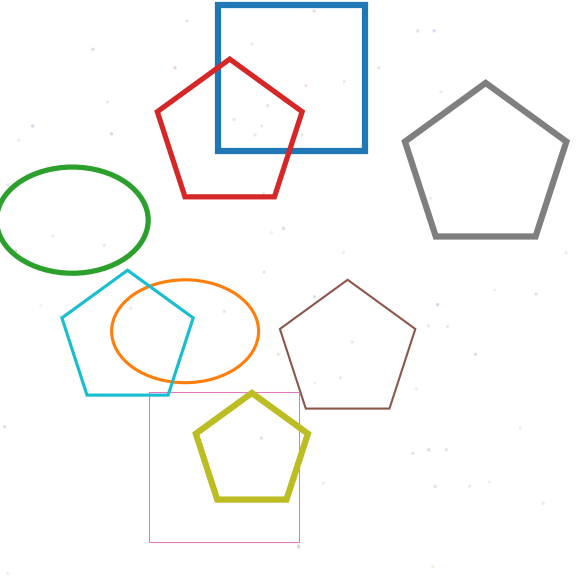[{"shape": "square", "thickness": 3, "radius": 0.63, "center": [0.505, 0.864]}, {"shape": "oval", "thickness": 1.5, "radius": 0.64, "center": [0.321, 0.426]}, {"shape": "oval", "thickness": 2.5, "radius": 0.66, "center": [0.125, 0.618]}, {"shape": "pentagon", "thickness": 2.5, "radius": 0.66, "center": [0.398, 0.765]}, {"shape": "pentagon", "thickness": 1, "radius": 0.62, "center": [0.602, 0.391]}, {"shape": "square", "thickness": 0.5, "radius": 0.65, "center": [0.387, 0.191]}, {"shape": "pentagon", "thickness": 3, "radius": 0.73, "center": [0.841, 0.709]}, {"shape": "pentagon", "thickness": 3, "radius": 0.51, "center": [0.436, 0.217]}, {"shape": "pentagon", "thickness": 1.5, "radius": 0.6, "center": [0.221, 0.412]}]